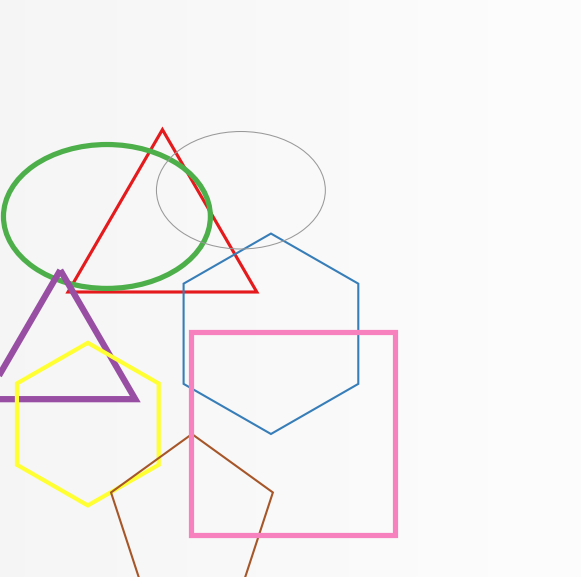[{"shape": "triangle", "thickness": 1.5, "radius": 0.94, "center": [0.279, 0.587]}, {"shape": "hexagon", "thickness": 1, "radius": 0.87, "center": [0.466, 0.421]}, {"shape": "oval", "thickness": 2.5, "radius": 0.89, "center": [0.184, 0.624]}, {"shape": "triangle", "thickness": 3, "radius": 0.74, "center": [0.104, 0.382]}, {"shape": "hexagon", "thickness": 2, "radius": 0.7, "center": [0.151, 0.265]}, {"shape": "pentagon", "thickness": 1, "radius": 0.73, "center": [0.33, 0.101]}, {"shape": "square", "thickness": 2.5, "radius": 0.88, "center": [0.504, 0.249]}, {"shape": "oval", "thickness": 0.5, "radius": 0.73, "center": [0.414, 0.67]}]